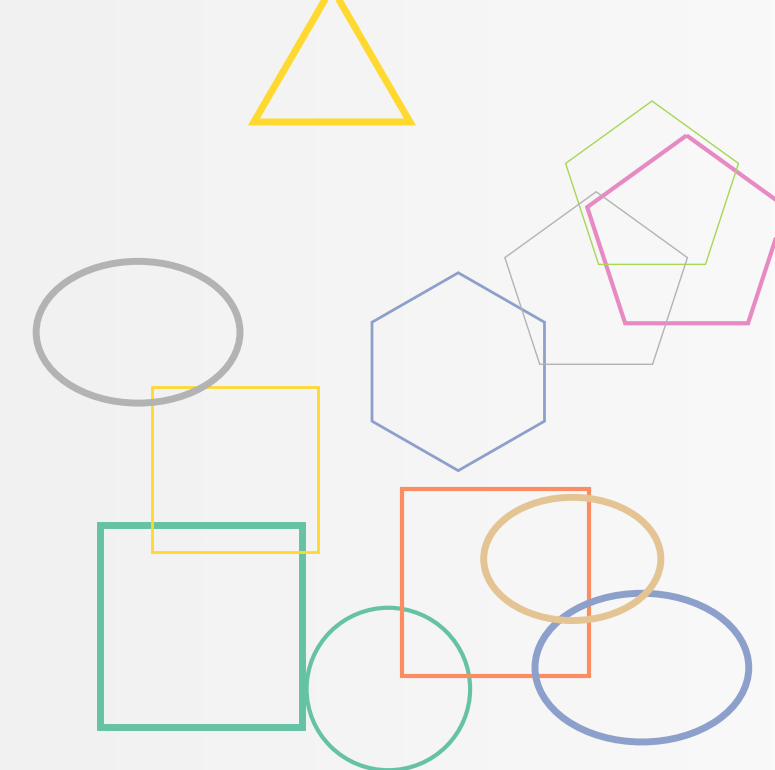[{"shape": "square", "thickness": 2.5, "radius": 0.65, "center": [0.259, 0.187]}, {"shape": "circle", "thickness": 1.5, "radius": 0.53, "center": [0.501, 0.105]}, {"shape": "square", "thickness": 1.5, "radius": 0.61, "center": [0.639, 0.244]}, {"shape": "oval", "thickness": 2.5, "radius": 0.69, "center": [0.828, 0.133]}, {"shape": "hexagon", "thickness": 1, "radius": 0.64, "center": [0.591, 0.517]}, {"shape": "pentagon", "thickness": 1.5, "radius": 0.67, "center": [0.886, 0.689]}, {"shape": "pentagon", "thickness": 0.5, "radius": 0.59, "center": [0.841, 0.752]}, {"shape": "triangle", "thickness": 2.5, "radius": 0.58, "center": [0.428, 0.9]}, {"shape": "square", "thickness": 1, "radius": 0.54, "center": [0.304, 0.39]}, {"shape": "oval", "thickness": 2.5, "radius": 0.57, "center": [0.738, 0.274]}, {"shape": "oval", "thickness": 2.5, "radius": 0.66, "center": [0.178, 0.569]}, {"shape": "pentagon", "thickness": 0.5, "radius": 0.62, "center": [0.769, 0.627]}]